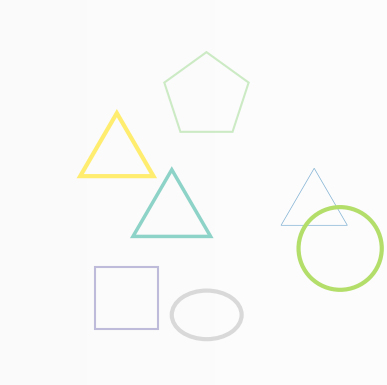[{"shape": "triangle", "thickness": 2.5, "radius": 0.58, "center": [0.443, 0.444]}, {"shape": "square", "thickness": 1.5, "radius": 0.41, "center": [0.327, 0.227]}, {"shape": "triangle", "thickness": 0.5, "radius": 0.49, "center": [0.811, 0.464]}, {"shape": "circle", "thickness": 3, "radius": 0.54, "center": [0.878, 0.355]}, {"shape": "oval", "thickness": 3, "radius": 0.45, "center": [0.533, 0.182]}, {"shape": "pentagon", "thickness": 1.5, "radius": 0.57, "center": [0.533, 0.75]}, {"shape": "triangle", "thickness": 3, "radius": 0.55, "center": [0.302, 0.597]}]